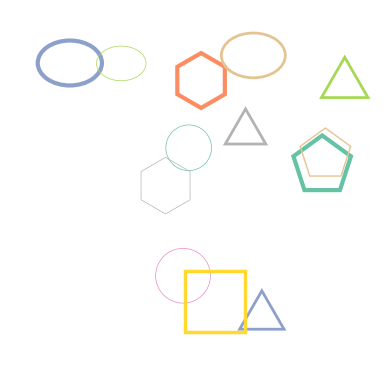[{"shape": "pentagon", "thickness": 3, "radius": 0.39, "center": [0.837, 0.57]}, {"shape": "circle", "thickness": 0.5, "radius": 0.3, "center": [0.49, 0.616]}, {"shape": "hexagon", "thickness": 3, "radius": 0.36, "center": [0.522, 0.791]}, {"shape": "oval", "thickness": 3, "radius": 0.42, "center": [0.181, 0.836]}, {"shape": "triangle", "thickness": 2, "radius": 0.33, "center": [0.68, 0.178]}, {"shape": "circle", "thickness": 0.5, "radius": 0.36, "center": [0.475, 0.284]}, {"shape": "triangle", "thickness": 2, "radius": 0.35, "center": [0.895, 0.781]}, {"shape": "oval", "thickness": 0.5, "radius": 0.32, "center": [0.315, 0.835]}, {"shape": "square", "thickness": 2.5, "radius": 0.4, "center": [0.558, 0.217]}, {"shape": "pentagon", "thickness": 1, "radius": 0.34, "center": [0.845, 0.599]}, {"shape": "oval", "thickness": 2, "radius": 0.42, "center": [0.658, 0.856]}, {"shape": "hexagon", "thickness": 0.5, "radius": 0.37, "center": [0.43, 0.518]}, {"shape": "triangle", "thickness": 2, "radius": 0.3, "center": [0.638, 0.656]}]